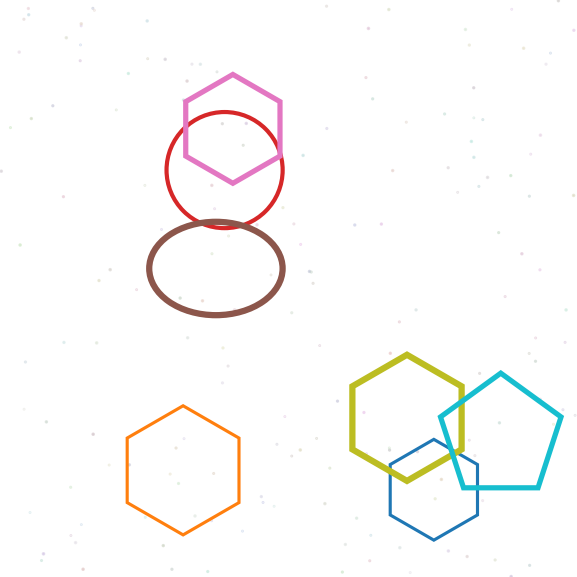[{"shape": "hexagon", "thickness": 1.5, "radius": 0.44, "center": [0.751, 0.151]}, {"shape": "hexagon", "thickness": 1.5, "radius": 0.56, "center": [0.317, 0.185]}, {"shape": "circle", "thickness": 2, "radius": 0.5, "center": [0.389, 0.705]}, {"shape": "oval", "thickness": 3, "radius": 0.58, "center": [0.374, 0.534]}, {"shape": "hexagon", "thickness": 2.5, "radius": 0.47, "center": [0.403, 0.776]}, {"shape": "hexagon", "thickness": 3, "radius": 0.55, "center": [0.705, 0.276]}, {"shape": "pentagon", "thickness": 2.5, "radius": 0.55, "center": [0.867, 0.243]}]